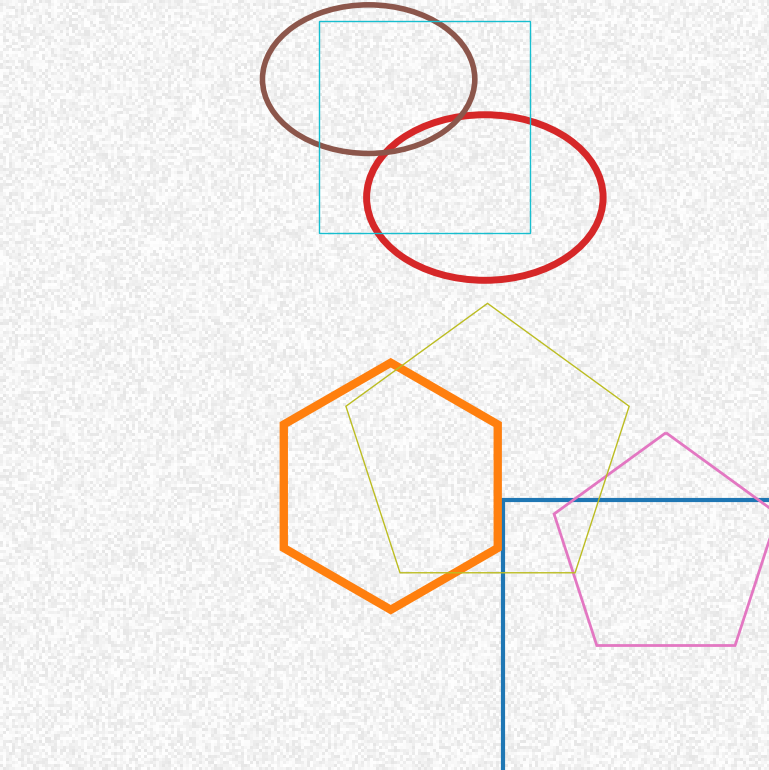[{"shape": "square", "thickness": 1.5, "radius": 0.96, "center": [0.845, 0.159]}, {"shape": "hexagon", "thickness": 3, "radius": 0.8, "center": [0.507, 0.369]}, {"shape": "oval", "thickness": 2.5, "radius": 0.77, "center": [0.63, 0.743]}, {"shape": "oval", "thickness": 2, "radius": 0.69, "center": [0.479, 0.897]}, {"shape": "pentagon", "thickness": 1, "radius": 0.76, "center": [0.865, 0.285]}, {"shape": "pentagon", "thickness": 0.5, "radius": 0.97, "center": [0.633, 0.413]}, {"shape": "square", "thickness": 0.5, "radius": 0.69, "center": [0.551, 0.835]}]